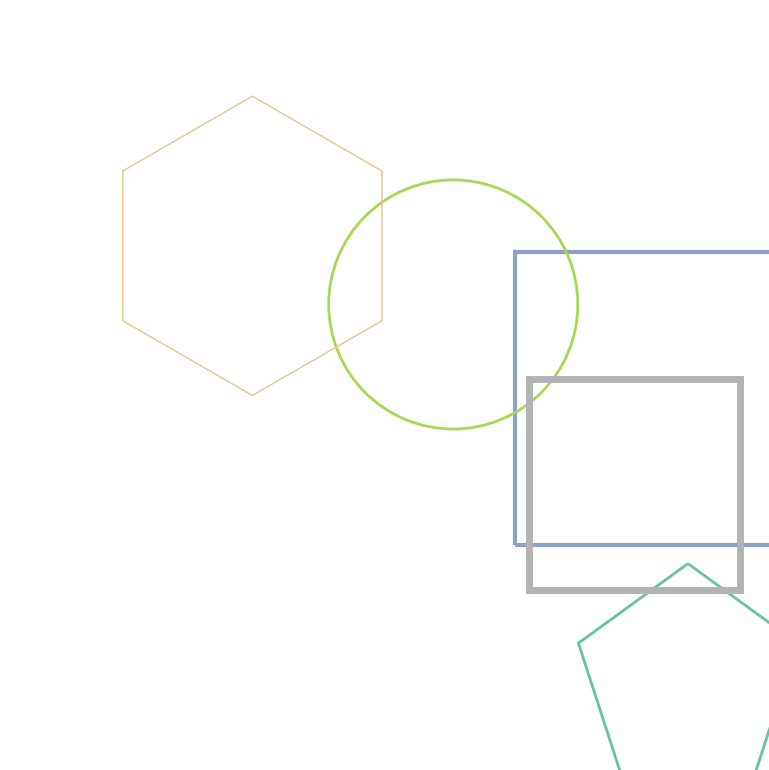[{"shape": "pentagon", "thickness": 1, "radius": 0.75, "center": [0.893, 0.119]}, {"shape": "square", "thickness": 1.5, "radius": 0.95, "center": [0.859, 0.482]}, {"shape": "circle", "thickness": 1, "radius": 0.81, "center": [0.589, 0.605]}, {"shape": "hexagon", "thickness": 0.5, "radius": 0.97, "center": [0.328, 0.681]}, {"shape": "square", "thickness": 2.5, "radius": 0.69, "center": [0.824, 0.371]}]